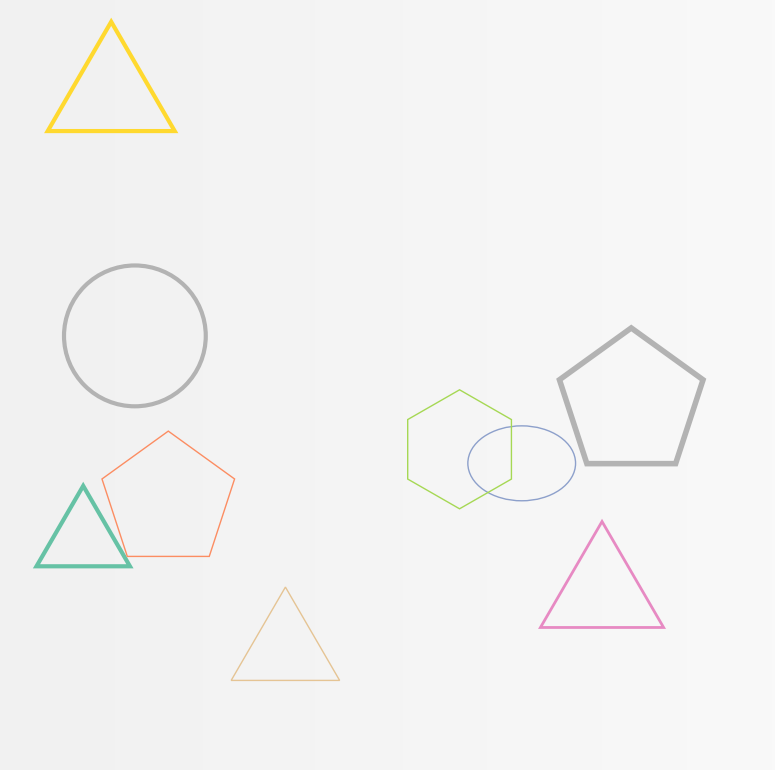[{"shape": "triangle", "thickness": 1.5, "radius": 0.35, "center": [0.107, 0.299]}, {"shape": "pentagon", "thickness": 0.5, "radius": 0.45, "center": [0.217, 0.35]}, {"shape": "oval", "thickness": 0.5, "radius": 0.35, "center": [0.673, 0.398]}, {"shape": "triangle", "thickness": 1, "radius": 0.46, "center": [0.777, 0.231]}, {"shape": "hexagon", "thickness": 0.5, "radius": 0.39, "center": [0.593, 0.416]}, {"shape": "triangle", "thickness": 1.5, "radius": 0.47, "center": [0.143, 0.877]}, {"shape": "triangle", "thickness": 0.5, "radius": 0.4, "center": [0.368, 0.157]}, {"shape": "circle", "thickness": 1.5, "radius": 0.46, "center": [0.174, 0.564]}, {"shape": "pentagon", "thickness": 2, "radius": 0.49, "center": [0.815, 0.477]}]